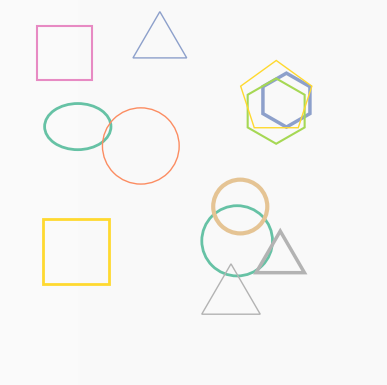[{"shape": "circle", "thickness": 2, "radius": 0.46, "center": [0.612, 0.374]}, {"shape": "oval", "thickness": 2, "radius": 0.43, "center": [0.201, 0.671]}, {"shape": "circle", "thickness": 1, "radius": 0.49, "center": [0.363, 0.621]}, {"shape": "hexagon", "thickness": 2.5, "radius": 0.35, "center": [0.739, 0.74]}, {"shape": "triangle", "thickness": 1, "radius": 0.4, "center": [0.413, 0.89]}, {"shape": "square", "thickness": 1.5, "radius": 0.35, "center": [0.167, 0.863]}, {"shape": "hexagon", "thickness": 1.5, "radius": 0.42, "center": [0.713, 0.711]}, {"shape": "pentagon", "thickness": 1, "radius": 0.48, "center": [0.713, 0.746]}, {"shape": "square", "thickness": 2, "radius": 0.43, "center": [0.196, 0.347]}, {"shape": "circle", "thickness": 3, "radius": 0.35, "center": [0.62, 0.464]}, {"shape": "triangle", "thickness": 2.5, "radius": 0.36, "center": [0.723, 0.328]}, {"shape": "triangle", "thickness": 1, "radius": 0.44, "center": [0.596, 0.227]}]